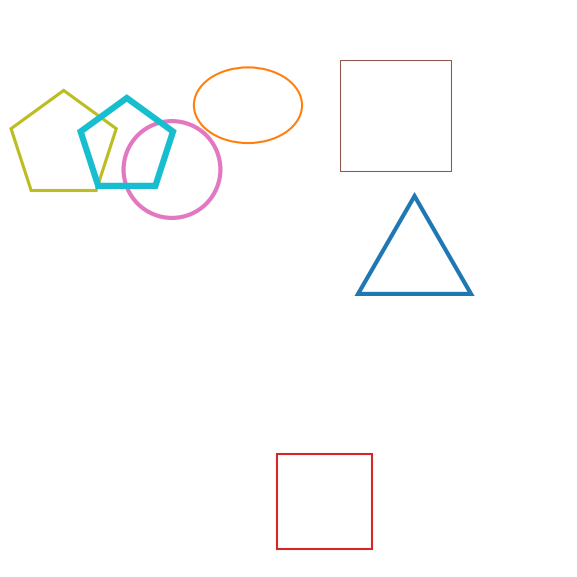[{"shape": "triangle", "thickness": 2, "radius": 0.56, "center": [0.718, 0.547]}, {"shape": "oval", "thickness": 1, "radius": 0.47, "center": [0.429, 0.817]}, {"shape": "square", "thickness": 1, "radius": 0.41, "center": [0.561, 0.131]}, {"shape": "square", "thickness": 0.5, "radius": 0.48, "center": [0.685, 0.8]}, {"shape": "circle", "thickness": 2, "radius": 0.42, "center": [0.298, 0.706]}, {"shape": "pentagon", "thickness": 1.5, "radius": 0.48, "center": [0.11, 0.747]}, {"shape": "pentagon", "thickness": 3, "radius": 0.42, "center": [0.22, 0.745]}]